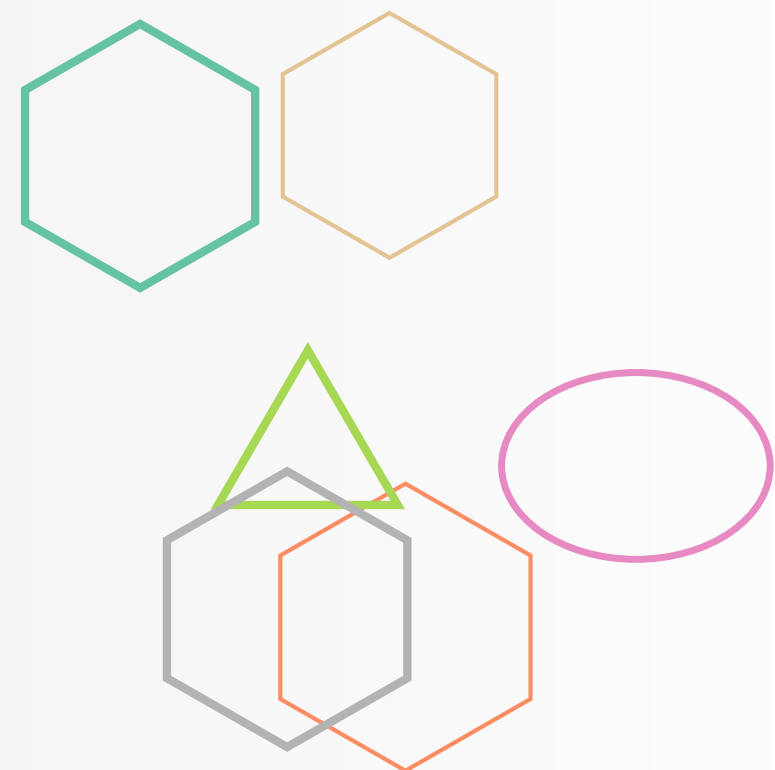[{"shape": "hexagon", "thickness": 3, "radius": 0.86, "center": [0.181, 0.798]}, {"shape": "hexagon", "thickness": 1.5, "radius": 0.93, "center": [0.523, 0.185]}, {"shape": "oval", "thickness": 2.5, "radius": 0.87, "center": [0.82, 0.395]}, {"shape": "triangle", "thickness": 3, "radius": 0.67, "center": [0.397, 0.411]}, {"shape": "hexagon", "thickness": 1.5, "radius": 0.8, "center": [0.503, 0.824]}, {"shape": "hexagon", "thickness": 3, "radius": 0.9, "center": [0.371, 0.209]}]